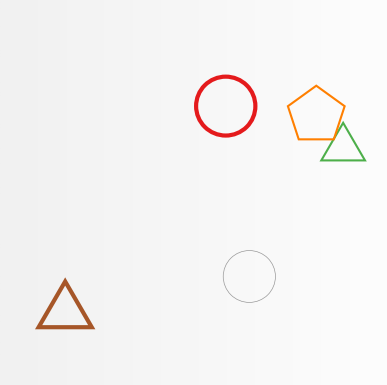[{"shape": "circle", "thickness": 3, "radius": 0.38, "center": [0.583, 0.724]}, {"shape": "triangle", "thickness": 1.5, "radius": 0.33, "center": [0.886, 0.616]}, {"shape": "pentagon", "thickness": 1.5, "radius": 0.38, "center": [0.816, 0.7]}, {"shape": "triangle", "thickness": 3, "radius": 0.4, "center": [0.168, 0.19]}, {"shape": "circle", "thickness": 0.5, "radius": 0.34, "center": [0.643, 0.282]}]